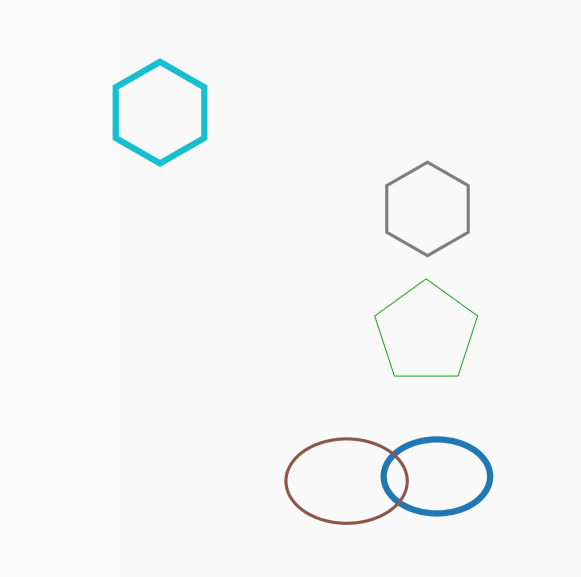[{"shape": "oval", "thickness": 3, "radius": 0.46, "center": [0.752, 0.174]}, {"shape": "pentagon", "thickness": 0.5, "radius": 0.47, "center": [0.733, 0.423]}, {"shape": "oval", "thickness": 1.5, "radius": 0.52, "center": [0.596, 0.166]}, {"shape": "hexagon", "thickness": 1.5, "radius": 0.4, "center": [0.735, 0.637]}, {"shape": "hexagon", "thickness": 3, "radius": 0.44, "center": [0.275, 0.804]}]